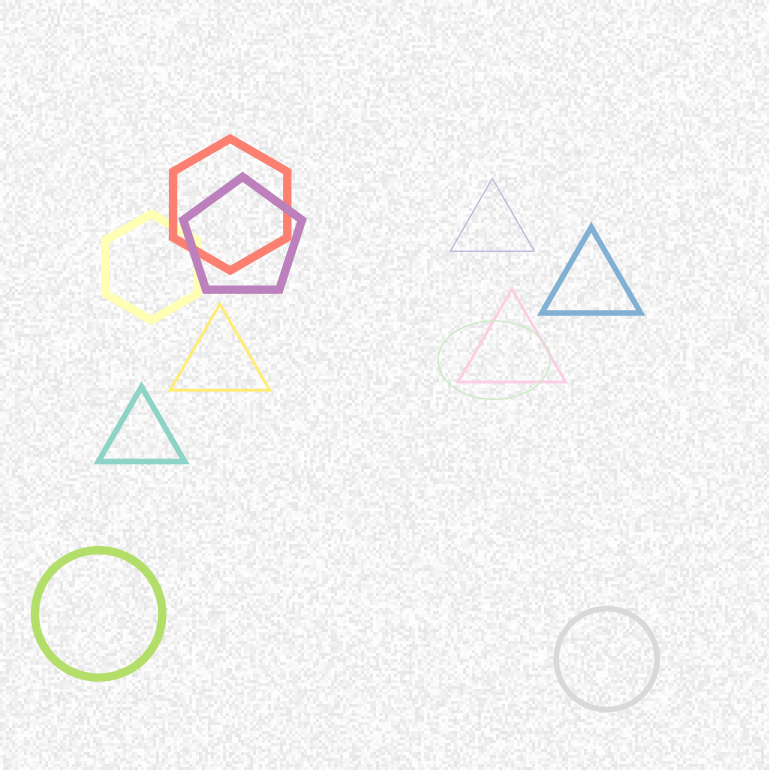[{"shape": "triangle", "thickness": 2, "radius": 0.32, "center": [0.184, 0.433]}, {"shape": "hexagon", "thickness": 3, "radius": 0.35, "center": [0.197, 0.653]}, {"shape": "triangle", "thickness": 0.5, "radius": 0.32, "center": [0.639, 0.705]}, {"shape": "hexagon", "thickness": 3, "radius": 0.43, "center": [0.299, 0.734]}, {"shape": "triangle", "thickness": 2, "radius": 0.37, "center": [0.768, 0.631]}, {"shape": "circle", "thickness": 3, "radius": 0.41, "center": [0.128, 0.203]}, {"shape": "triangle", "thickness": 1, "radius": 0.4, "center": [0.665, 0.544]}, {"shape": "circle", "thickness": 2, "radius": 0.33, "center": [0.788, 0.144]}, {"shape": "pentagon", "thickness": 3, "radius": 0.4, "center": [0.315, 0.689]}, {"shape": "oval", "thickness": 0.5, "radius": 0.36, "center": [0.642, 0.532]}, {"shape": "triangle", "thickness": 1, "radius": 0.37, "center": [0.286, 0.531]}]